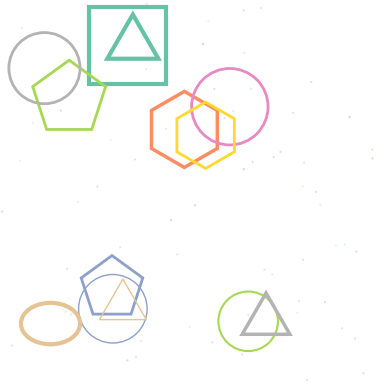[{"shape": "square", "thickness": 3, "radius": 0.5, "center": [0.332, 0.882]}, {"shape": "triangle", "thickness": 3, "radius": 0.38, "center": [0.345, 0.886]}, {"shape": "hexagon", "thickness": 2.5, "radius": 0.49, "center": [0.479, 0.664]}, {"shape": "circle", "thickness": 1, "radius": 0.44, "center": [0.293, 0.198]}, {"shape": "pentagon", "thickness": 2, "radius": 0.42, "center": [0.291, 0.252]}, {"shape": "circle", "thickness": 2, "radius": 0.5, "center": [0.597, 0.723]}, {"shape": "circle", "thickness": 1.5, "radius": 0.39, "center": [0.645, 0.165]}, {"shape": "pentagon", "thickness": 2, "radius": 0.5, "center": [0.18, 0.744]}, {"shape": "hexagon", "thickness": 2, "radius": 0.43, "center": [0.534, 0.649]}, {"shape": "oval", "thickness": 3, "radius": 0.38, "center": [0.131, 0.16]}, {"shape": "triangle", "thickness": 1, "radius": 0.35, "center": [0.319, 0.205]}, {"shape": "triangle", "thickness": 2.5, "radius": 0.36, "center": [0.691, 0.167]}, {"shape": "circle", "thickness": 2, "radius": 0.46, "center": [0.115, 0.823]}]